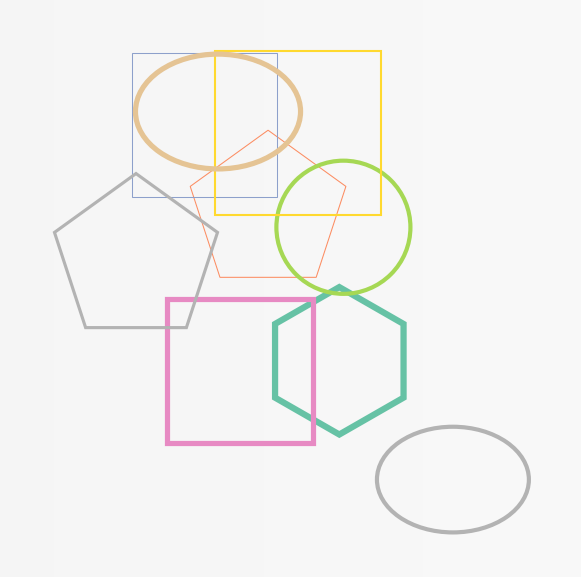[{"shape": "hexagon", "thickness": 3, "radius": 0.64, "center": [0.584, 0.374]}, {"shape": "pentagon", "thickness": 0.5, "radius": 0.7, "center": [0.461, 0.633]}, {"shape": "square", "thickness": 0.5, "radius": 0.62, "center": [0.352, 0.782]}, {"shape": "square", "thickness": 2.5, "radius": 0.62, "center": [0.413, 0.356]}, {"shape": "circle", "thickness": 2, "radius": 0.58, "center": [0.591, 0.606]}, {"shape": "square", "thickness": 1, "radius": 0.71, "center": [0.512, 0.769]}, {"shape": "oval", "thickness": 2.5, "radius": 0.71, "center": [0.375, 0.806]}, {"shape": "oval", "thickness": 2, "radius": 0.65, "center": [0.779, 0.169]}, {"shape": "pentagon", "thickness": 1.5, "radius": 0.74, "center": [0.234, 0.551]}]